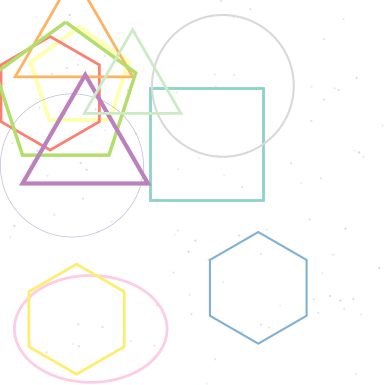[{"shape": "square", "thickness": 2, "radius": 0.73, "center": [0.536, 0.626]}, {"shape": "pentagon", "thickness": 3, "radius": 0.67, "center": [0.206, 0.797]}, {"shape": "circle", "thickness": 0.5, "radius": 0.93, "center": [0.187, 0.57]}, {"shape": "hexagon", "thickness": 2, "radius": 0.74, "center": [0.13, 0.758]}, {"shape": "hexagon", "thickness": 1.5, "radius": 0.72, "center": [0.671, 0.252]}, {"shape": "triangle", "thickness": 2, "radius": 0.88, "center": [0.192, 0.889]}, {"shape": "pentagon", "thickness": 2.5, "radius": 0.96, "center": [0.171, 0.752]}, {"shape": "oval", "thickness": 2, "radius": 0.99, "center": [0.236, 0.146]}, {"shape": "circle", "thickness": 1.5, "radius": 0.92, "center": [0.579, 0.777]}, {"shape": "triangle", "thickness": 3, "radius": 0.94, "center": [0.221, 0.617]}, {"shape": "triangle", "thickness": 2, "radius": 0.72, "center": [0.344, 0.778]}, {"shape": "hexagon", "thickness": 2, "radius": 0.71, "center": [0.199, 0.171]}]